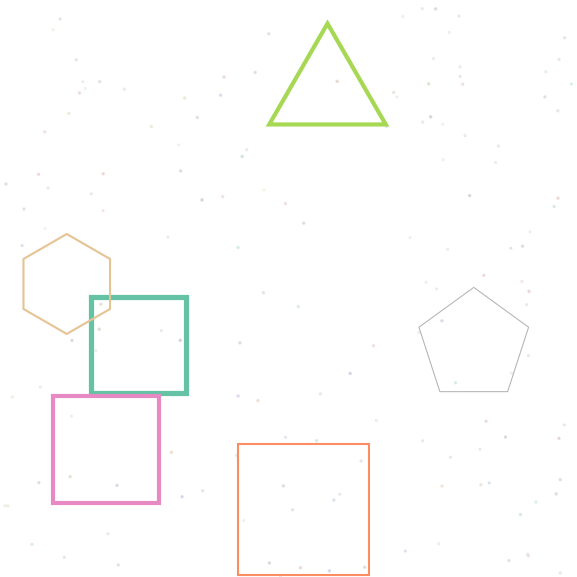[{"shape": "square", "thickness": 2.5, "radius": 0.41, "center": [0.24, 0.401]}, {"shape": "square", "thickness": 1, "radius": 0.57, "center": [0.526, 0.117]}, {"shape": "square", "thickness": 2, "radius": 0.46, "center": [0.184, 0.221]}, {"shape": "triangle", "thickness": 2, "radius": 0.58, "center": [0.567, 0.842]}, {"shape": "hexagon", "thickness": 1, "radius": 0.43, "center": [0.116, 0.507]}, {"shape": "pentagon", "thickness": 0.5, "radius": 0.5, "center": [0.82, 0.402]}]